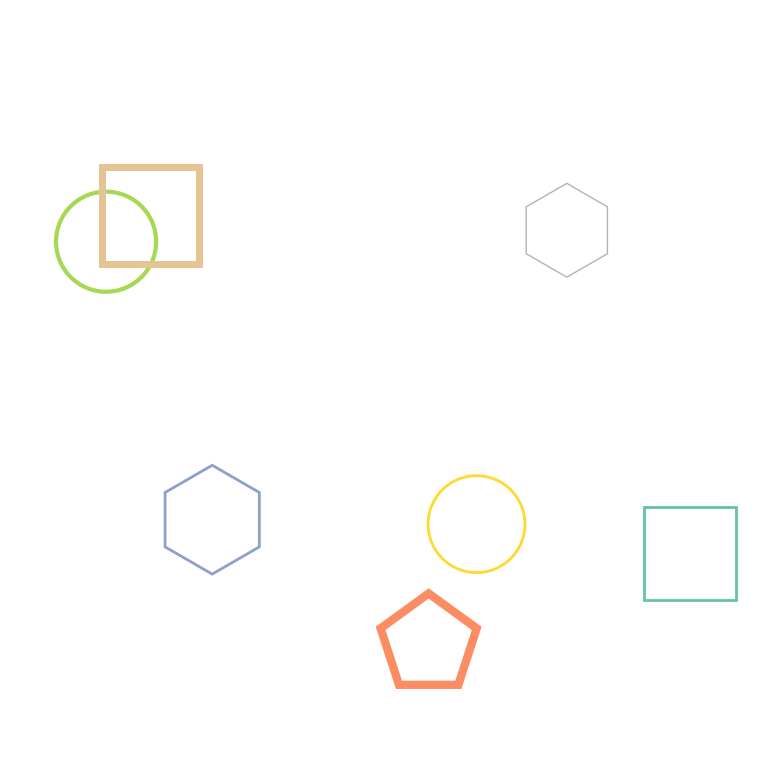[{"shape": "square", "thickness": 1, "radius": 0.3, "center": [0.896, 0.281]}, {"shape": "pentagon", "thickness": 3, "radius": 0.33, "center": [0.557, 0.164]}, {"shape": "hexagon", "thickness": 1, "radius": 0.35, "center": [0.276, 0.325]}, {"shape": "circle", "thickness": 1.5, "radius": 0.33, "center": [0.138, 0.686]}, {"shape": "circle", "thickness": 1, "radius": 0.31, "center": [0.619, 0.319]}, {"shape": "square", "thickness": 2.5, "radius": 0.31, "center": [0.196, 0.72]}, {"shape": "hexagon", "thickness": 0.5, "radius": 0.3, "center": [0.736, 0.701]}]